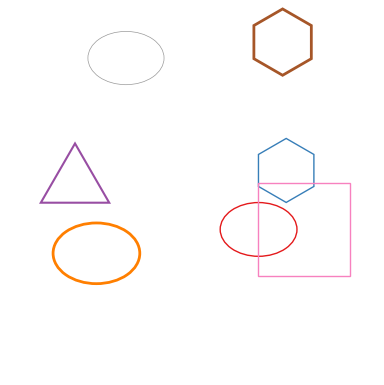[{"shape": "oval", "thickness": 1, "radius": 0.5, "center": [0.672, 0.404]}, {"shape": "hexagon", "thickness": 1, "radius": 0.42, "center": [0.743, 0.557]}, {"shape": "triangle", "thickness": 1.5, "radius": 0.51, "center": [0.195, 0.525]}, {"shape": "oval", "thickness": 2, "radius": 0.56, "center": [0.25, 0.342]}, {"shape": "hexagon", "thickness": 2, "radius": 0.43, "center": [0.734, 0.891]}, {"shape": "square", "thickness": 1, "radius": 0.6, "center": [0.789, 0.404]}, {"shape": "oval", "thickness": 0.5, "radius": 0.49, "center": [0.327, 0.849]}]